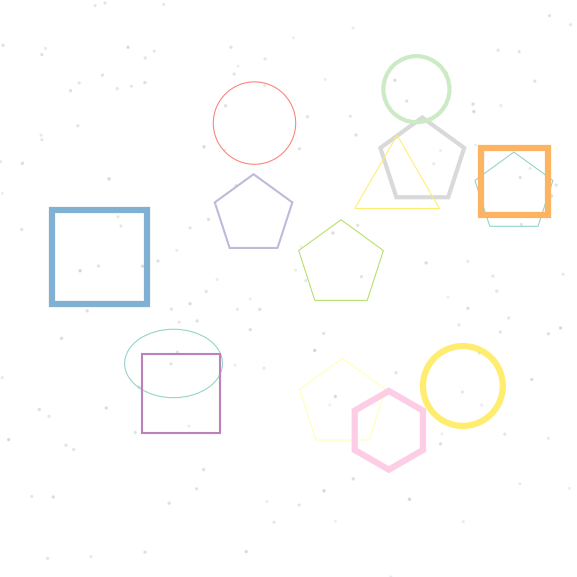[{"shape": "oval", "thickness": 0.5, "radius": 0.42, "center": [0.301, 0.37]}, {"shape": "pentagon", "thickness": 0.5, "radius": 0.36, "center": [0.89, 0.665]}, {"shape": "pentagon", "thickness": 0.5, "radius": 0.39, "center": [0.593, 0.3]}, {"shape": "pentagon", "thickness": 1, "radius": 0.35, "center": [0.439, 0.627]}, {"shape": "circle", "thickness": 0.5, "radius": 0.36, "center": [0.441, 0.786]}, {"shape": "square", "thickness": 3, "radius": 0.41, "center": [0.172, 0.554]}, {"shape": "square", "thickness": 3, "radius": 0.29, "center": [0.891, 0.685]}, {"shape": "pentagon", "thickness": 0.5, "radius": 0.39, "center": [0.591, 0.541]}, {"shape": "hexagon", "thickness": 3, "radius": 0.34, "center": [0.673, 0.254]}, {"shape": "pentagon", "thickness": 2, "radius": 0.38, "center": [0.731, 0.719]}, {"shape": "square", "thickness": 1, "radius": 0.34, "center": [0.313, 0.318]}, {"shape": "circle", "thickness": 2, "radius": 0.29, "center": [0.721, 0.845]}, {"shape": "circle", "thickness": 3, "radius": 0.35, "center": [0.802, 0.331]}, {"shape": "triangle", "thickness": 0.5, "radius": 0.42, "center": [0.688, 0.68]}]